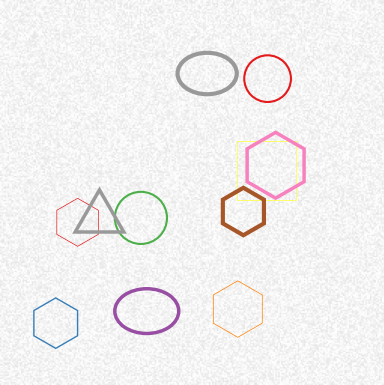[{"shape": "circle", "thickness": 1.5, "radius": 0.3, "center": [0.695, 0.796]}, {"shape": "hexagon", "thickness": 0.5, "radius": 0.31, "center": [0.202, 0.423]}, {"shape": "hexagon", "thickness": 1, "radius": 0.33, "center": [0.145, 0.161]}, {"shape": "circle", "thickness": 1.5, "radius": 0.34, "center": [0.366, 0.434]}, {"shape": "oval", "thickness": 2.5, "radius": 0.42, "center": [0.381, 0.192]}, {"shape": "hexagon", "thickness": 0.5, "radius": 0.37, "center": [0.618, 0.197]}, {"shape": "square", "thickness": 0.5, "radius": 0.38, "center": [0.692, 0.556]}, {"shape": "hexagon", "thickness": 3, "radius": 0.31, "center": [0.632, 0.451]}, {"shape": "hexagon", "thickness": 2.5, "radius": 0.43, "center": [0.716, 0.571]}, {"shape": "oval", "thickness": 3, "radius": 0.38, "center": [0.538, 0.809]}, {"shape": "triangle", "thickness": 2.5, "radius": 0.36, "center": [0.258, 0.434]}]